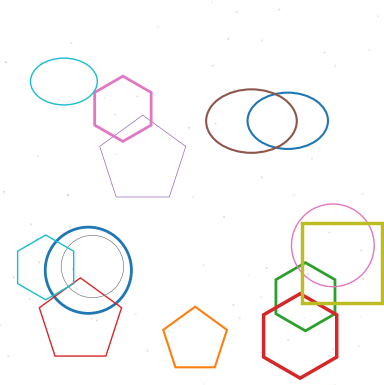[{"shape": "oval", "thickness": 1.5, "radius": 0.52, "center": [0.747, 0.686]}, {"shape": "circle", "thickness": 2, "radius": 0.56, "center": [0.229, 0.298]}, {"shape": "pentagon", "thickness": 1.5, "radius": 0.43, "center": [0.507, 0.116]}, {"shape": "hexagon", "thickness": 2, "radius": 0.44, "center": [0.793, 0.229]}, {"shape": "hexagon", "thickness": 2.5, "radius": 0.55, "center": [0.78, 0.127]}, {"shape": "pentagon", "thickness": 1, "radius": 0.56, "center": [0.209, 0.166]}, {"shape": "pentagon", "thickness": 0.5, "radius": 0.59, "center": [0.371, 0.583]}, {"shape": "oval", "thickness": 1.5, "radius": 0.59, "center": [0.653, 0.686]}, {"shape": "circle", "thickness": 1, "radius": 0.54, "center": [0.864, 0.363]}, {"shape": "hexagon", "thickness": 2, "radius": 0.42, "center": [0.319, 0.717]}, {"shape": "circle", "thickness": 0.5, "radius": 0.41, "center": [0.24, 0.308]}, {"shape": "square", "thickness": 2.5, "radius": 0.52, "center": [0.889, 0.317]}, {"shape": "oval", "thickness": 1, "radius": 0.43, "center": [0.166, 0.788]}, {"shape": "hexagon", "thickness": 1, "radius": 0.42, "center": [0.119, 0.305]}]